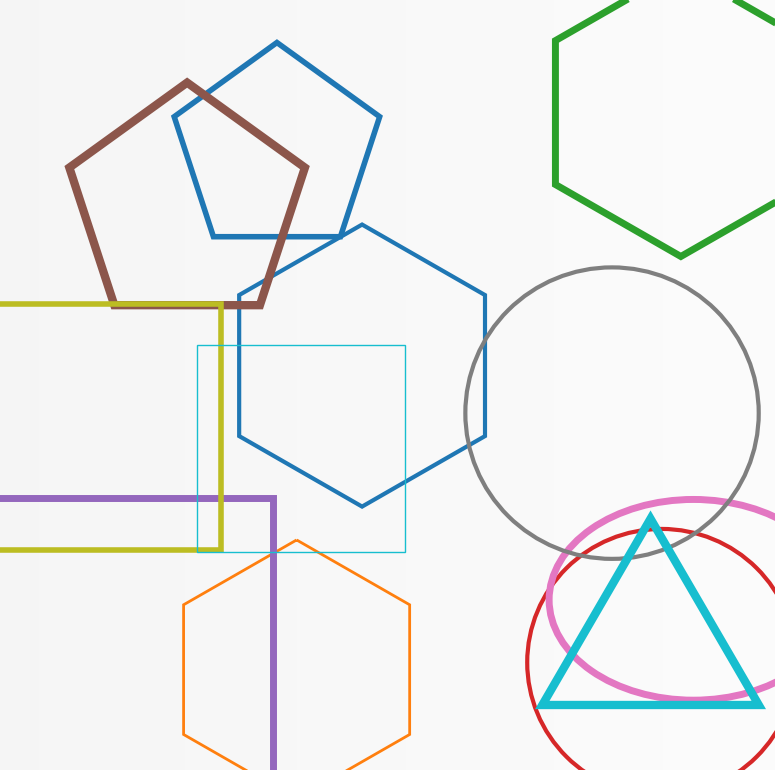[{"shape": "pentagon", "thickness": 2, "radius": 0.7, "center": [0.357, 0.805]}, {"shape": "hexagon", "thickness": 1.5, "radius": 0.92, "center": [0.467, 0.525]}, {"shape": "hexagon", "thickness": 1, "radius": 0.84, "center": [0.383, 0.13]}, {"shape": "hexagon", "thickness": 2.5, "radius": 0.93, "center": [0.879, 0.854]}, {"shape": "circle", "thickness": 1.5, "radius": 0.87, "center": [0.854, 0.14]}, {"shape": "square", "thickness": 2.5, "radius": 0.9, "center": [0.172, 0.172]}, {"shape": "pentagon", "thickness": 3, "radius": 0.8, "center": [0.241, 0.733]}, {"shape": "oval", "thickness": 2.5, "radius": 0.93, "center": [0.895, 0.221]}, {"shape": "circle", "thickness": 1.5, "radius": 0.95, "center": [0.79, 0.463]}, {"shape": "square", "thickness": 2, "radius": 0.8, "center": [0.126, 0.445]}, {"shape": "triangle", "thickness": 3, "radius": 0.81, "center": [0.839, 0.165]}, {"shape": "square", "thickness": 0.5, "radius": 0.67, "center": [0.388, 0.417]}]